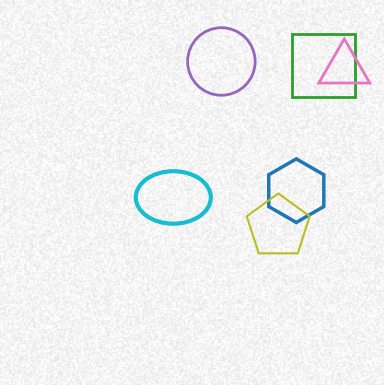[{"shape": "hexagon", "thickness": 2.5, "radius": 0.41, "center": [0.77, 0.505]}, {"shape": "square", "thickness": 2, "radius": 0.41, "center": [0.84, 0.83]}, {"shape": "circle", "thickness": 2, "radius": 0.44, "center": [0.575, 0.84]}, {"shape": "triangle", "thickness": 2, "radius": 0.38, "center": [0.894, 0.823]}, {"shape": "pentagon", "thickness": 1.5, "radius": 0.43, "center": [0.723, 0.412]}, {"shape": "oval", "thickness": 3, "radius": 0.49, "center": [0.45, 0.487]}]